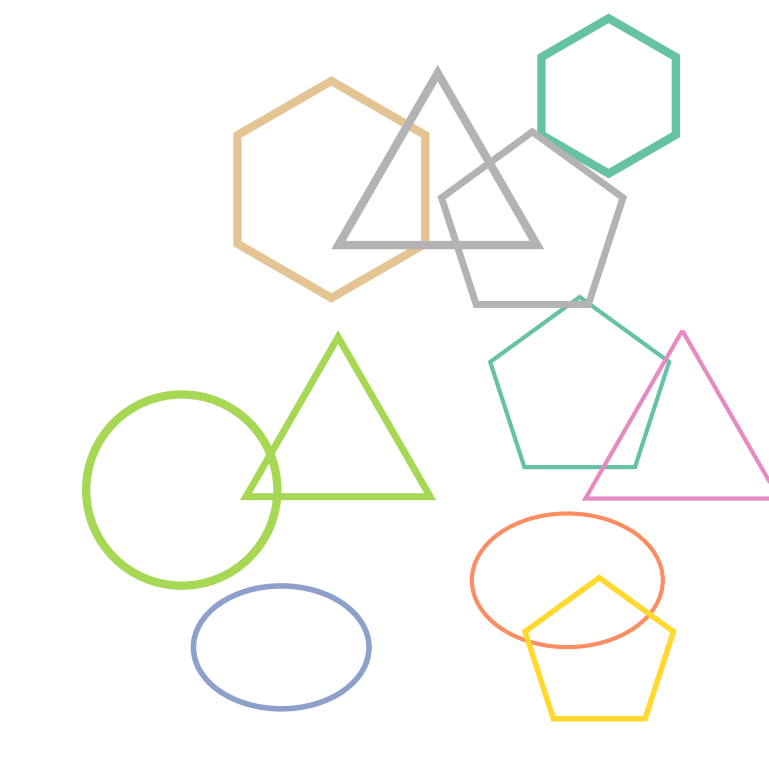[{"shape": "hexagon", "thickness": 3, "radius": 0.5, "center": [0.79, 0.875]}, {"shape": "pentagon", "thickness": 1.5, "radius": 0.61, "center": [0.753, 0.492]}, {"shape": "oval", "thickness": 1.5, "radius": 0.62, "center": [0.737, 0.246]}, {"shape": "oval", "thickness": 2, "radius": 0.57, "center": [0.365, 0.159]}, {"shape": "triangle", "thickness": 1.5, "radius": 0.73, "center": [0.886, 0.425]}, {"shape": "circle", "thickness": 3, "radius": 0.62, "center": [0.236, 0.364]}, {"shape": "triangle", "thickness": 2.5, "radius": 0.69, "center": [0.439, 0.424]}, {"shape": "pentagon", "thickness": 2, "radius": 0.51, "center": [0.778, 0.148]}, {"shape": "hexagon", "thickness": 3, "radius": 0.7, "center": [0.43, 0.754]}, {"shape": "pentagon", "thickness": 2.5, "radius": 0.62, "center": [0.691, 0.705]}, {"shape": "triangle", "thickness": 3, "radius": 0.74, "center": [0.568, 0.756]}]